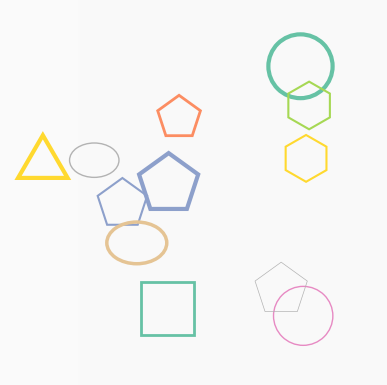[{"shape": "circle", "thickness": 3, "radius": 0.41, "center": [0.775, 0.828]}, {"shape": "square", "thickness": 2, "radius": 0.34, "center": [0.432, 0.198]}, {"shape": "pentagon", "thickness": 2, "radius": 0.29, "center": [0.462, 0.694]}, {"shape": "pentagon", "thickness": 1.5, "radius": 0.34, "center": [0.316, 0.47]}, {"shape": "pentagon", "thickness": 3, "radius": 0.4, "center": [0.435, 0.522]}, {"shape": "circle", "thickness": 1, "radius": 0.38, "center": [0.782, 0.18]}, {"shape": "hexagon", "thickness": 1.5, "radius": 0.31, "center": [0.798, 0.726]}, {"shape": "triangle", "thickness": 3, "radius": 0.37, "center": [0.111, 0.575]}, {"shape": "hexagon", "thickness": 1.5, "radius": 0.3, "center": [0.79, 0.589]}, {"shape": "oval", "thickness": 2.5, "radius": 0.39, "center": [0.353, 0.369]}, {"shape": "oval", "thickness": 1, "radius": 0.32, "center": [0.243, 0.584]}, {"shape": "pentagon", "thickness": 0.5, "radius": 0.35, "center": [0.726, 0.248]}]